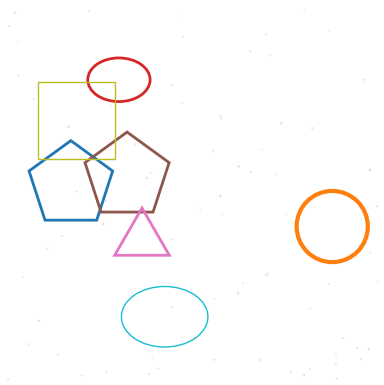[{"shape": "pentagon", "thickness": 2, "radius": 0.57, "center": [0.184, 0.52]}, {"shape": "circle", "thickness": 3, "radius": 0.46, "center": [0.863, 0.412]}, {"shape": "oval", "thickness": 2, "radius": 0.4, "center": [0.309, 0.793]}, {"shape": "pentagon", "thickness": 2, "radius": 0.57, "center": [0.33, 0.542]}, {"shape": "triangle", "thickness": 2, "radius": 0.41, "center": [0.369, 0.378]}, {"shape": "square", "thickness": 1, "radius": 0.5, "center": [0.198, 0.688]}, {"shape": "oval", "thickness": 1, "radius": 0.56, "center": [0.428, 0.177]}]